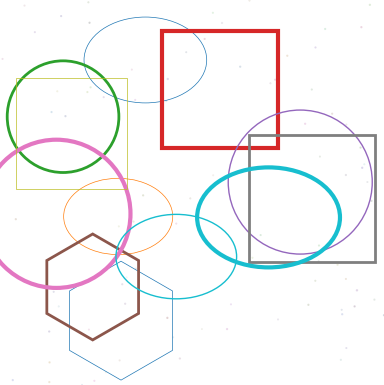[{"shape": "oval", "thickness": 0.5, "radius": 0.8, "center": [0.378, 0.844]}, {"shape": "hexagon", "thickness": 0.5, "radius": 0.77, "center": [0.314, 0.167]}, {"shape": "oval", "thickness": 0.5, "radius": 0.71, "center": [0.307, 0.438]}, {"shape": "circle", "thickness": 2, "radius": 0.73, "center": [0.164, 0.697]}, {"shape": "square", "thickness": 3, "radius": 0.76, "center": [0.572, 0.768]}, {"shape": "circle", "thickness": 1, "radius": 0.94, "center": [0.78, 0.527]}, {"shape": "hexagon", "thickness": 2, "radius": 0.69, "center": [0.241, 0.255]}, {"shape": "circle", "thickness": 3, "radius": 0.96, "center": [0.146, 0.445]}, {"shape": "square", "thickness": 2, "radius": 0.82, "center": [0.81, 0.484]}, {"shape": "square", "thickness": 0.5, "radius": 0.72, "center": [0.185, 0.653]}, {"shape": "oval", "thickness": 1, "radius": 0.78, "center": [0.458, 0.334]}, {"shape": "oval", "thickness": 3, "radius": 0.93, "center": [0.698, 0.435]}]